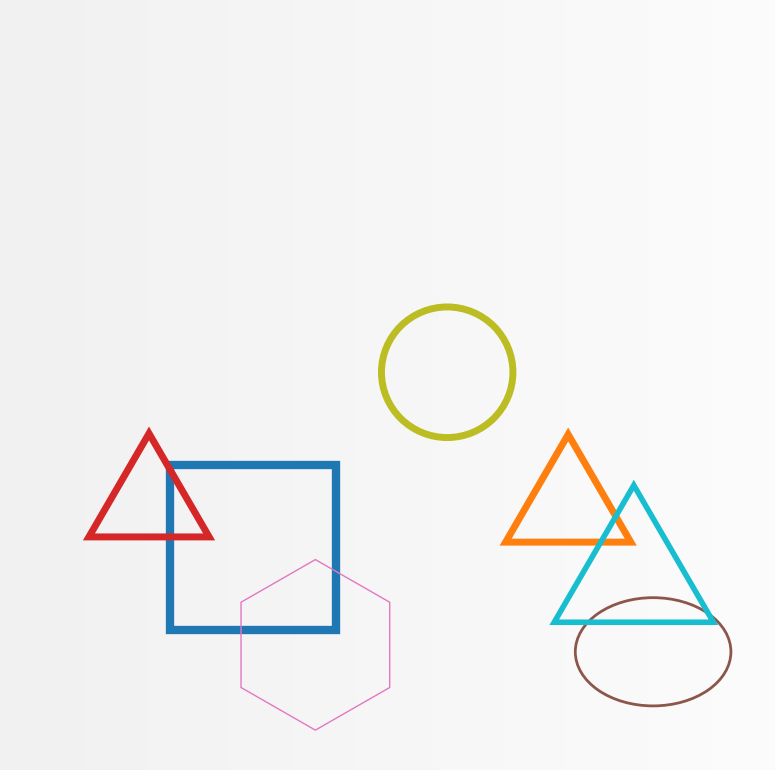[{"shape": "square", "thickness": 3, "radius": 0.54, "center": [0.327, 0.289]}, {"shape": "triangle", "thickness": 2.5, "radius": 0.47, "center": [0.733, 0.343]}, {"shape": "triangle", "thickness": 2.5, "radius": 0.45, "center": [0.192, 0.347]}, {"shape": "oval", "thickness": 1, "radius": 0.5, "center": [0.843, 0.154]}, {"shape": "hexagon", "thickness": 0.5, "radius": 0.55, "center": [0.407, 0.163]}, {"shape": "circle", "thickness": 2.5, "radius": 0.42, "center": [0.577, 0.517]}, {"shape": "triangle", "thickness": 2, "radius": 0.59, "center": [0.818, 0.251]}]